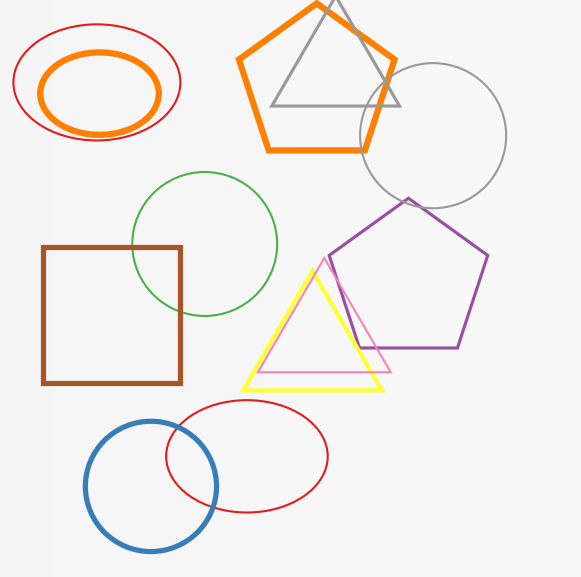[{"shape": "oval", "thickness": 1, "radius": 0.72, "center": [0.167, 0.856]}, {"shape": "oval", "thickness": 1, "radius": 0.69, "center": [0.425, 0.209]}, {"shape": "circle", "thickness": 2.5, "radius": 0.56, "center": [0.26, 0.157]}, {"shape": "circle", "thickness": 1, "radius": 0.62, "center": [0.352, 0.577]}, {"shape": "pentagon", "thickness": 1.5, "radius": 0.72, "center": [0.703, 0.513]}, {"shape": "pentagon", "thickness": 3, "radius": 0.7, "center": [0.545, 0.853]}, {"shape": "oval", "thickness": 3, "radius": 0.51, "center": [0.171, 0.837]}, {"shape": "triangle", "thickness": 2, "radius": 0.69, "center": [0.538, 0.392]}, {"shape": "square", "thickness": 2.5, "radius": 0.59, "center": [0.192, 0.454]}, {"shape": "triangle", "thickness": 1, "radius": 0.66, "center": [0.558, 0.42]}, {"shape": "circle", "thickness": 1, "radius": 0.63, "center": [0.745, 0.764]}, {"shape": "triangle", "thickness": 1.5, "radius": 0.63, "center": [0.578, 0.879]}]